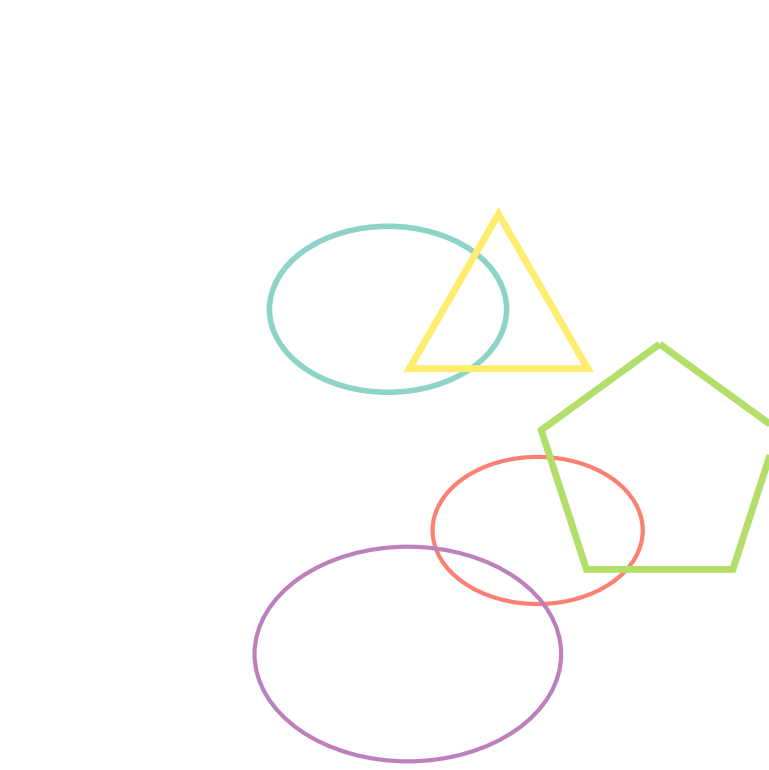[{"shape": "oval", "thickness": 2, "radius": 0.77, "center": [0.504, 0.598]}, {"shape": "oval", "thickness": 1.5, "radius": 0.68, "center": [0.698, 0.311]}, {"shape": "pentagon", "thickness": 2.5, "radius": 0.81, "center": [0.857, 0.391]}, {"shape": "oval", "thickness": 1.5, "radius": 1.0, "center": [0.53, 0.151]}, {"shape": "triangle", "thickness": 2.5, "radius": 0.67, "center": [0.647, 0.588]}]